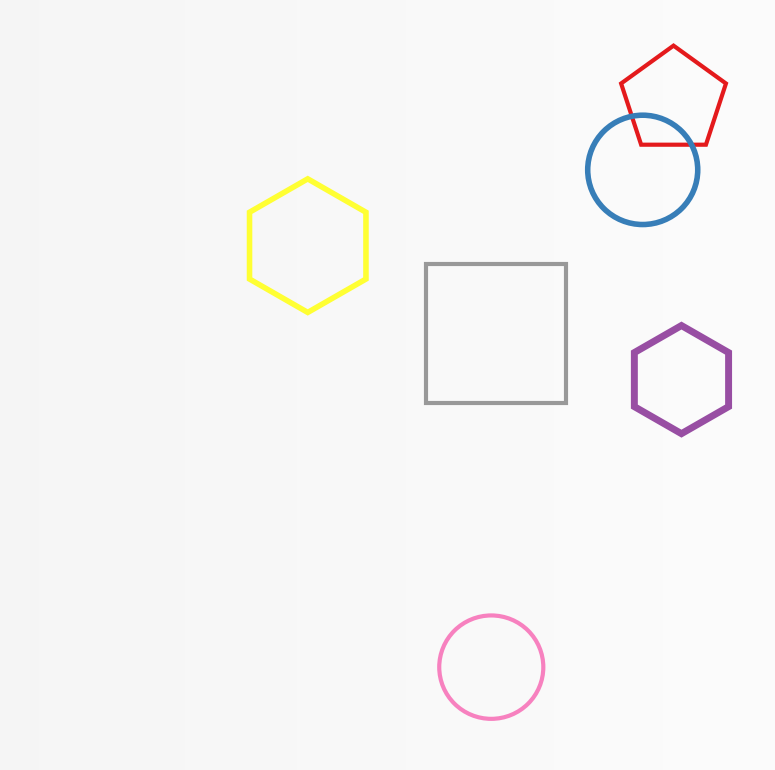[{"shape": "pentagon", "thickness": 1.5, "radius": 0.36, "center": [0.869, 0.87]}, {"shape": "circle", "thickness": 2, "radius": 0.35, "center": [0.829, 0.779]}, {"shape": "hexagon", "thickness": 2.5, "radius": 0.35, "center": [0.879, 0.507]}, {"shape": "hexagon", "thickness": 2, "radius": 0.43, "center": [0.397, 0.681]}, {"shape": "circle", "thickness": 1.5, "radius": 0.34, "center": [0.634, 0.134]}, {"shape": "square", "thickness": 1.5, "radius": 0.45, "center": [0.64, 0.567]}]